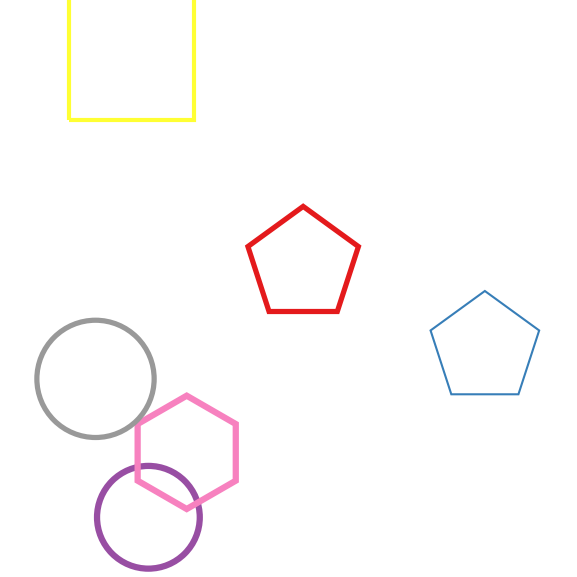[{"shape": "pentagon", "thickness": 2.5, "radius": 0.5, "center": [0.525, 0.541]}, {"shape": "pentagon", "thickness": 1, "radius": 0.49, "center": [0.84, 0.396]}, {"shape": "circle", "thickness": 3, "radius": 0.44, "center": [0.257, 0.103]}, {"shape": "square", "thickness": 2, "radius": 0.54, "center": [0.228, 0.898]}, {"shape": "hexagon", "thickness": 3, "radius": 0.49, "center": [0.323, 0.216]}, {"shape": "circle", "thickness": 2.5, "radius": 0.51, "center": [0.165, 0.343]}]